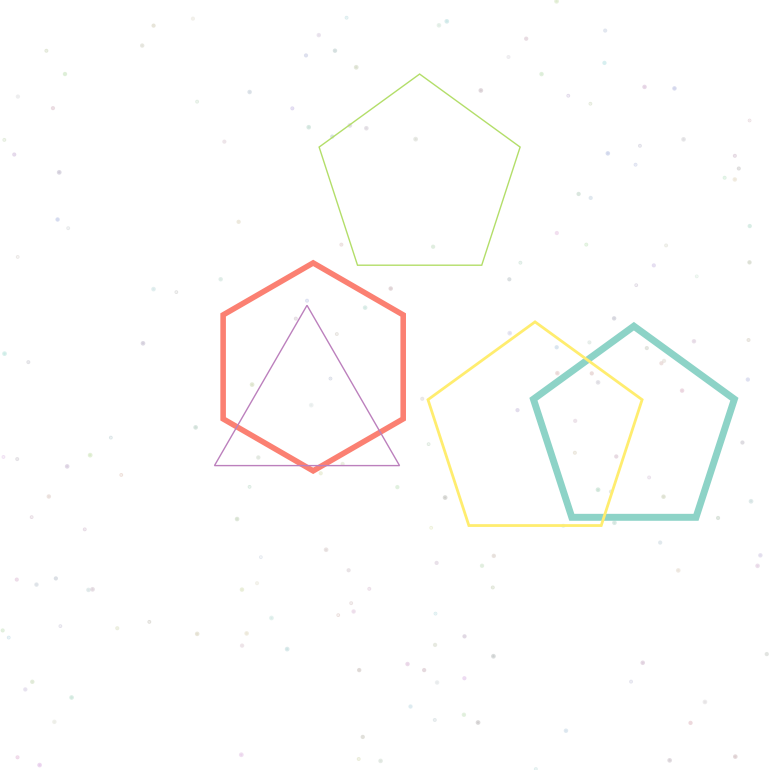[{"shape": "pentagon", "thickness": 2.5, "radius": 0.69, "center": [0.823, 0.439]}, {"shape": "hexagon", "thickness": 2, "radius": 0.68, "center": [0.407, 0.524]}, {"shape": "pentagon", "thickness": 0.5, "radius": 0.69, "center": [0.545, 0.767]}, {"shape": "triangle", "thickness": 0.5, "radius": 0.69, "center": [0.399, 0.465]}, {"shape": "pentagon", "thickness": 1, "radius": 0.73, "center": [0.695, 0.436]}]